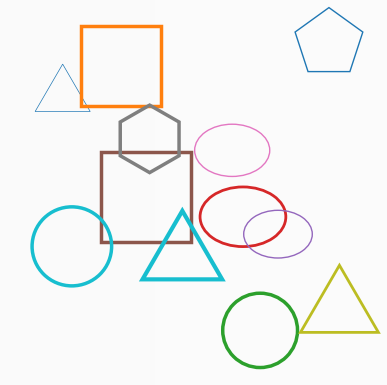[{"shape": "triangle", "thickness": 0.5, "radius": 0.41, "center": [0.162, 0.751]}, {"shape": "pentagon", "thickness": 1, "radius": 0.46, "center": [0.849, 0.888]}, {"shape": "square", "thickness": 2.5, "radius": 0.52, "center": [0.312, 0.828]}, {"shape": "circle", "thickness": 2.5, "radius": 0.48, "center": [0.671, 0.142]}, {"shape": "oval", "thickness": 2, "radius": 0.55, "center": [0.627, 0.437]}, {"shape": "oval", "thickness": 1, "radius": 0.44, "center": [0.717, 0.392]}, {"shape": "square", "thickness": 2.5, "radius": 0.58, "center": [0.377, 0.488]}, {"shape": "oval", "thickness": 1, "radius": 0.48, "center": [0.599, 0.61]}, {"shape": "hexagon", "thickness": 2.5, "radius": 0.44, "center": [0.386, 0.639]}, {"shape": "triangle", "thickness": 2, "radius": 0.58, "center": [0.876, 0.195]}, {"shape": "triangle", "thickness": 3, "radius": 0.59, "center": [0.471, 0.334]}, {"shape": "circle", "thickness": 2.5, "radius": 0.51, "center": [0.185, 0.36]}]